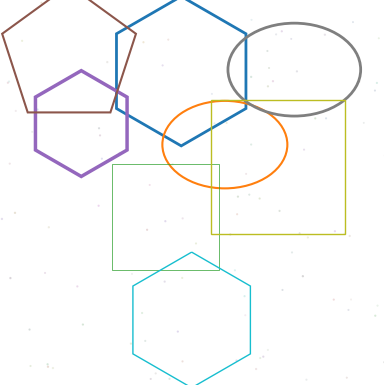[{"shape": "hexagon", "thickness": 2, "radius": 0.97, "center": [0.471, 0.815]}, {"shape": "oval", "thickness": 1.5, "radius": 0.81, "center": [0.584, 0.624]}, {"shape": "square", "thickness": 0.5, "radius": 0.69, "center": [0.43, 0.436]}, {"shape": "hexagon", "thickness": 2.5, "radius": 0.69, "center": [0.211, 0.679]}, {"shape": "pentagon", "thickness": 1.5, "radius": 0.91, "center": [0.179, 0.856]}, {"shape": "oval", "thickness": 2, "radius": 0.86, "center": [0.764, 0.819]}, {"shape": "square", "thickness": 1, "radius": 0.87, "center": [0.722, 0.566]}, {"shape": "hexagon", "thickness": 1, "radius": 0.88, "center": [0.498, 0.169]}]